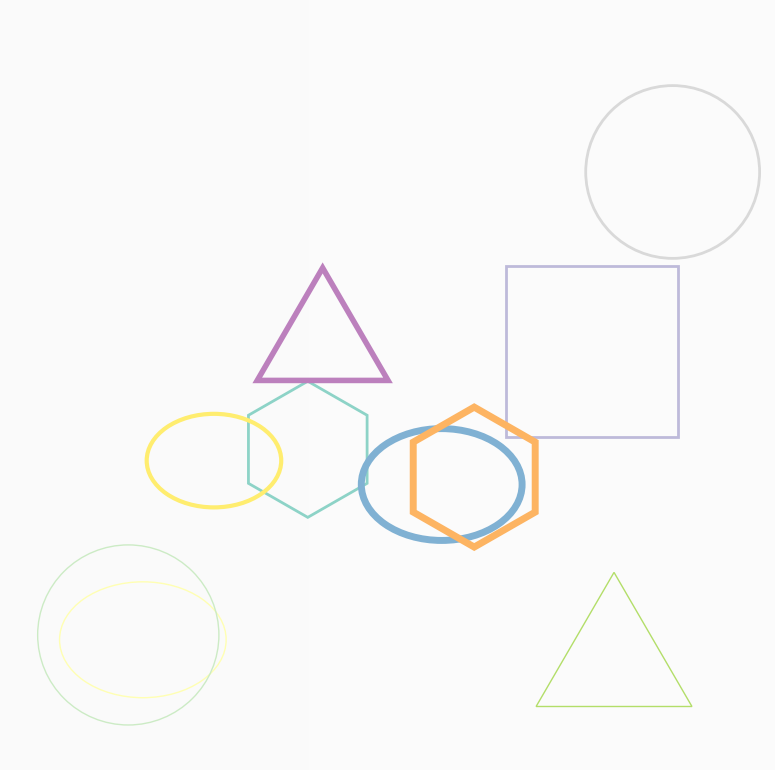[{"shape": "hexagon", "thickness": 1, "radius": 0.44, "center": [0.397, 0.416]}, {"shape": "oval", "thickness": 0.5, "radius": 0.54, "center": [0.184, 0.169]}, {"shape": "square", "thickness": 1, "radius": 0.55, "center": [0.763, 0.544]}, {"shape": "oval", "thickness": 2.5, "radius": 0.52, "center": [0.57, 0.371]}, {"shape": "hexagon", "thickness": 2.5, "radius": 0.45, "center": [0.612, 0.38]}, {"shape": "triangle", "thickness": 0.5, "radius": 0.58, "center": [0.792, 0.141]}, {"shape": "circle", "thickness": 1, "radius": 0.56, "center": [0.868, 0.777]}, {"shape": "triangle", "thickness": 2, "radius": 0.49, "center": [0.416, 0.555]}, {"shape": "circle", "thickness": 0.5, "radius": 0.58, "center": [0.166, 0.175]}, {"shape": "oval", "thickness": 1.5, "radius": 0.43, "center": [0.276, 0.402]}]